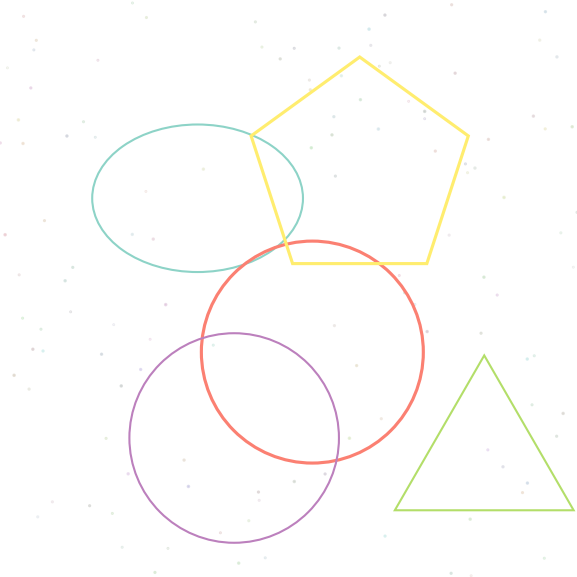[{"shape": "oval", "thickness": 1, "radius": 0.91, "center": [0.342, 0.656]}, {"shape": "circle", "thickness": 1.5, "radius": 0.96, "center": [0.541, 0.389]}, {"shape": "triangle", "thickness": 1, "radius": 0.89, "center": [0.839, 0.205]}, {"shape": "circle", "thickness": 1, "radius": 0.91, "center": [0.405, 0.241]}, {"shape": "pentagon", "thickness": 1.5, "radius": 0.99, "center": [0.623, 0.703]}]